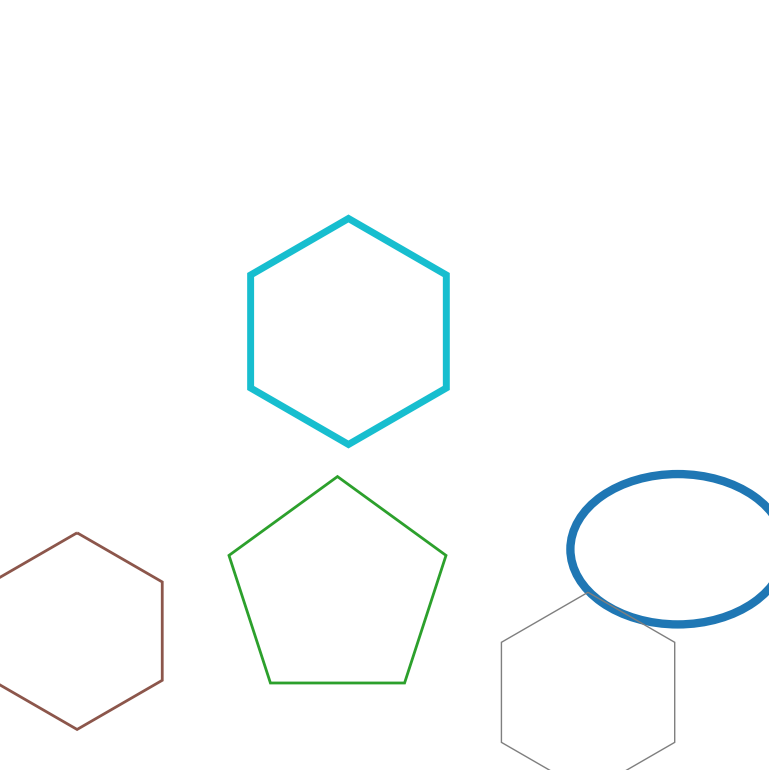[{"shape": "oval", "thickness": 3, "radius": 0.7, "center": [0.88, 0.287]}, {"shape": "pentagon", "thickness": 1, "radius": 0.74, "center": [0.438, 0.233]}, {"shape": "hexagon", "thickness": 1, "radius": 0.64, "center": [0.1, 0.18]}, {"shape": "hexagon", "thickness": 0.5, "radius": 0.65, "center": [0.764, 0.101]}, {"shape": "hexagon", "thickness": 2.5, "radius": 0.73, "center": [0.453, 0.57]}]